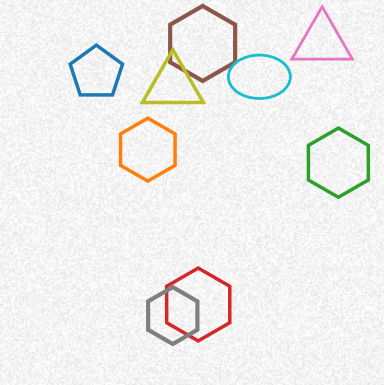[{"shape": "pentagon", "thickness": 2.5, "radius": 0.36, "center": [0.25, 0.811]}, {"shape": "hexagon", "thickness": 2.5, "radius": 0.41, "center": [0.384, 0.611]}, {"shape": "hexagon", "thickness": 2.5, "radius": 0.45, "center": [0.879, 0.577]}, {"shape": "hexagon", "thickness": 2.5, "radius": 0.47, "center": [0.515, 0.209]}, {"shape": "hexagon", "thickness": 3, "radius": 0.49, "center": [0.526, 0.887]}, {"shape": "triangle", "thickness": 2, "radius": 0.45, "center": [0.837, 0.892]}, {"shape": "hexagon", "thickness": 3, "radius": 0.37, "center": [0.449, 0.18]}, {"shape": "triangle", "thickness": 2.5, "radius": 0.46, "center": [0.449, 0.779]}, {"shape": "oval", "thickness": 2, "radius": 0.4, "center": [0.674, 0.801]}]